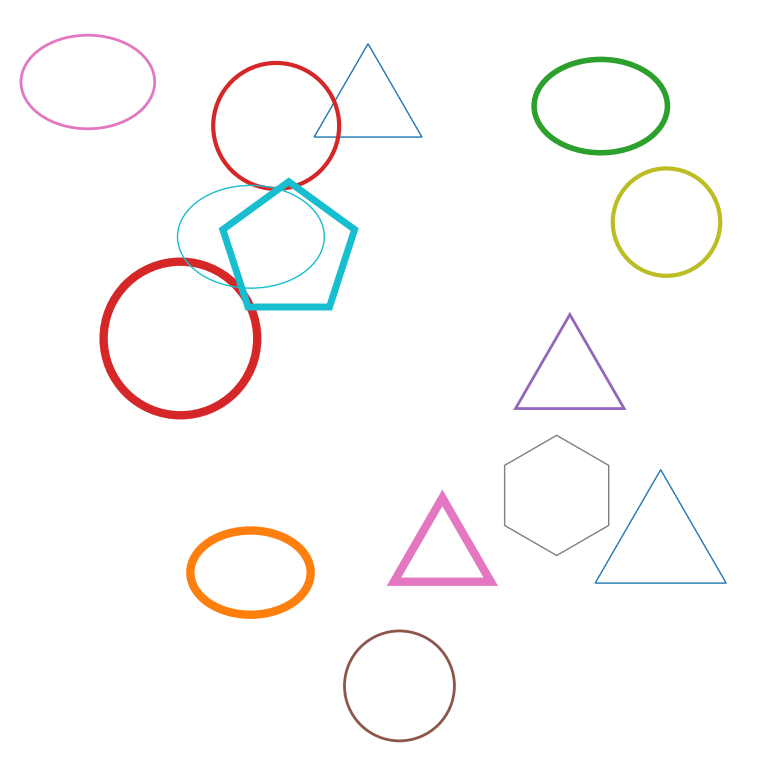[{"shape": "triangle", "thickness": 0.5, "radius": 0.49, "center": [0.858, 0.292]}, {"shape": "triangle", "thickness": 0.5, "radius": 0.4, "center": [0.478, 0.862]}, {"shape": "oval", "thickness": 3, "radius": 0.39, "center": [0.325, 0.256]}, {"shape": "oval", "thickness": 2, "radius": 0.43, "center": [0.78, 0.862]}, {"shape": "circle", "thickness": 3, "radius": 0.5, "center": [0.234, 0.56]}, {"shape": "circle", "thickness": 1.5, "radius": 0.41, "center": [0.359, 0.836]}, {"shape": "triangle", "thickness": 1, "radius": 0.41, "center": [0.74, 0.51]}, {"shape": "circle", "thickness": 1, "radius": 0.36, "center": [0.519, 0.109]}, {"shape": "oval", "thickness": 1, "radius": 0.43, "center": [0.114, 0.894]}, {"shape": "triangle", "thickness": 3, "radius": 0.36, "center": [0.575, 0.281]}, {"shape": "hexagon", "thickness": 0.5, "radius": 0.39, "center": [0.723, 0.357]}, {"shape": "circle", "thickness": 1.5, "radius": 0.35, "center": [0.866, 0.712]}, {"shape": "oval", "thickness": 0.5, "radius": 0.48, "center": [0.326, 0.692]}, {"shape": "pentagon", "thickness": 2.5, "radius": 0.45, "center": [0.375, 0.674]}]